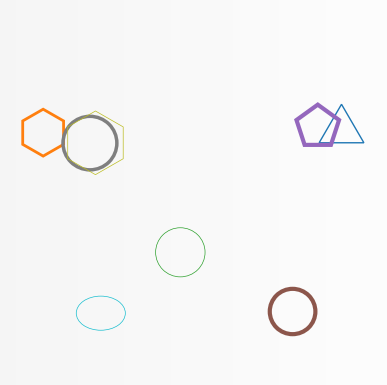[{"shape": "triangle", "thickness": 1, "radius": 0.33, "center": [0.881, 0.662]}, {"shape": "hexagon", "thickness": 2, "radius": 0.3, "center": [0.111, 0.655]}, {"shape": "circle", "thickness": 0.5, "radius": 0.32, "center": [0.465, 0.345]}, {"shape": "pentagon", "thickness": 3, "radius": 0.29, "center": [0.82, 0.67]}, {"shape": "circle", "thickness": 3, "radius": 0.29, "center": [0.755, 0.191]}, {"shape": "circle", "thickness": 2.5, "radius": 0.35, "center": [0.232, 0.628]}, {"shape": "hexagon", "thickness": 0.5, "radius": 0.41, "center": [0.246, 0.629]}, {"shape": "oval", "thickness": 0.5, "radius": 0.32, "center": [0.26, 0.187]}]